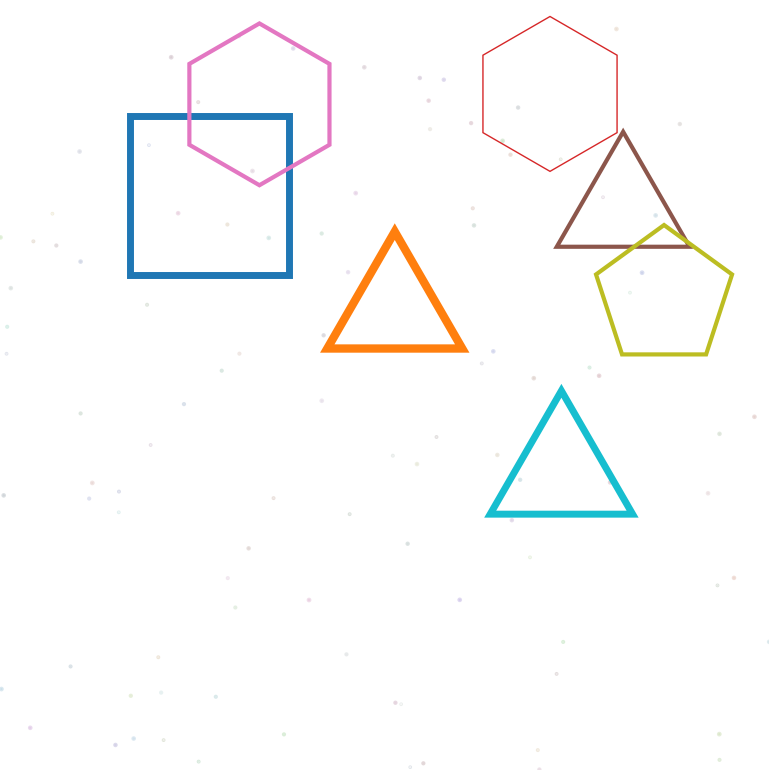[{"shape": "square", "thickness": 2.5, "radius": 0.52, "center": [0.273, 0.746]}, {"shape": "triangle", "thickness": 3, "radius": 0.51, "center": [0.513, 0.598]}, {"shape": "hexagon", "thickness": 0.5, "radius": 0.5, "center": [0.714, 0.878]}, {"shape": "triangle", "thickness": 1.5, "radius": 0.5, "center": [0.809, 0.729]}, {"shape": "hexagon", "thickness": 1.5, "radius": 0.53, "center": [0.337, 0.865]}, {"shape": "pentagon", "thickness": 1.5, "radius": 0.46, "center": [0.862, 0.615]}, {"shape": "triangle", "thickness": 2.5, "radius": 0.53, "center": [0.729, 0.386]}]